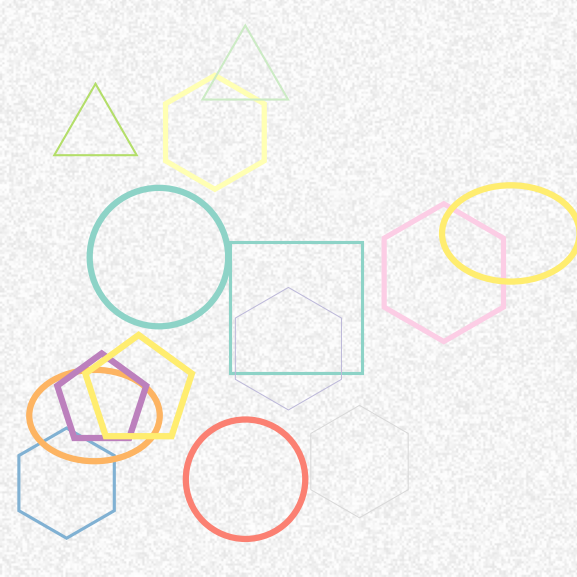[{"shape": "square", "thickness": 1.5, "radius": 0.57, "center": [0.512, 0.467]}, {"shape": "circle", "thickness": 3, "radius": 0.6, "center": [0.275, 0.554]}, {"shape": "hexagon", "thickness": 2.5, "radius": 0.49, "center": [0.372, 0.77]}, {"shape": "hexagon", "thickness": 0.5, "radius": 0.53, "center": [0.499, 0.395]}, {"shape": "circle", "thickness": 3, "radius": 0.52, "center": [0.425, 0.169]}, {"shape": "hexagon", "thickness": 1.5, "radius": 0.48, "center": [0.115, 0.163]}, {"shape": "oval", "thickness": 3, "radius": 0.57, "center": [0.164, 0.28]}, {"shape": "triangle", "thickness": 1, "radius": 0.41, "center": [0.165, 0.772]}, {"shape": "hexagon", "thickness": 2.5, "radius": 0.6, "center": [0.768, 0.527]}, {"shape": "hexagon", "thickness": 0.5, "radius": 0.49, "center": [0.622, 0.2]}, {"shape": "pentagon", "thickness": 3, "radius": 0.4, "center": [0.176, 0.306]}, {"shape": "triangle", "thickness": 1, "radius": 0.43, "center": [0.425, 0.87]}, {"shape": "pentagon", "thickness": 3, "radius": 0.48, "center": [0.24, 0.322]}, {"shape": "oval", "thickness": 3, "radius": 0.6, "center": [0.885, 0.595]}]